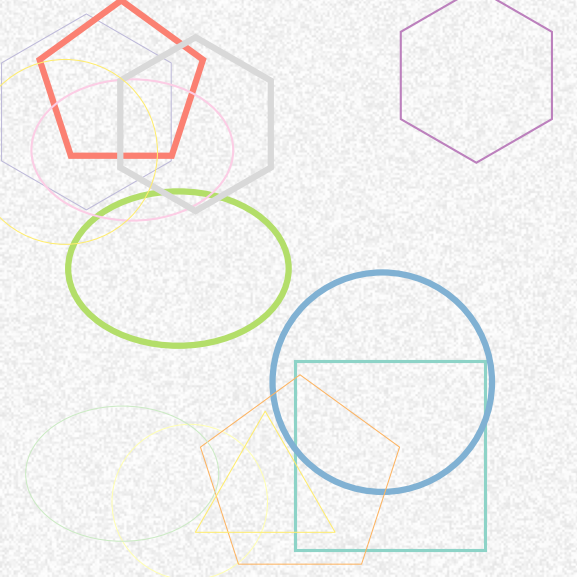[{"shape": "square", "thickness": 1.5, "radius": 0.82, "center": [0.675, 0.211]}, {"shape": "circle", "thickness": 0.5, "radius": 0.67, "center": [0.329, 0.13]}, {"shape": "hexagon", "thickness": 0.5, "radius": 0.85, "center": [0.15, 0.805]}, {"shape": "pentagon", "thickness": 3, "radius": 0.74, "center": [0.21, 0.85]}, {"shape": "circle", "thickness": 3, "radius": 0.95, "center": [0.662, 0.337]}, {"shape": "pentagon", "thickness": 0.5, "radius": 0.91, "center": [0.519, 0.169]}, {"shape": "oval", "thickness": 3, "radius": 0.95, "center": [0.309, 0.534]}, {"shape": "oval", "thickness": 1, "radius": 0.87, "center": [0.229, 0.739]}, {"shape": "hexagon", "thickness": 3, "radius": 0.75, "center": [0.339, 0.784]}, {"shape": "hexagon", "thickness": 1, "radius": 0.76, "center": [0.825, 0.868]}, {"shape": "oval", "thickness": 0.5, "radius": 0.84, "center": [0.212, 0.179]}, {"shape": "triangle", "thickness": 0.5, "radius": 0.7, "center": [0.459, 0.147]}, {"shape": "circle", "thickness": 0.5, "radius": 0.8, "center": [0.113, 0.736]}]